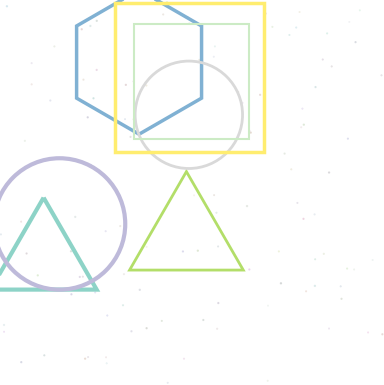[{"shape": "triangle", "thickness": 3, "radius": 0.8, "center": [0.113, 0.327]}, {"shape": "circle", "thickness": 3, "radius": 0.85, "center": [0.155, 0.418]}, {"shape": "hexagon", "thickness": 2.5, "radius": 0.94, "center": [0.361, 0.839]}, {"shape": "triangle", "thickness": 2, "radius": 0.85, "center": [0.484, 0.384]}, {"shape": "circle", "thickness": 2, "radius": 0.7, "center": [0.49, 0.702]}, {"shape": "square", "thickness": 1.5, "radius": 0.75, "center": [0.497, 0.787]}, {"shape": "square", "thickness": 2.5, "radius": 0.97, "center": [0.491, 0.799]}]